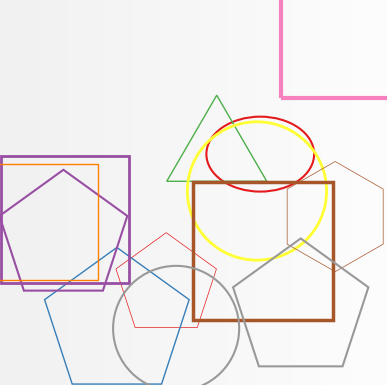[{"shape": "oval", "thickness": 1.5, "radius": 0.7, "center": [0.672, 0.6]}, {"shape": "pentagon", "thickness": 0.5, "radius": 0.68, "center": [0.429, 0.259]}, {"shape": "pentagon", "thickness": 1, "radius": 0.98, "center": [0.302, 0.161]}, {"shape": "triangle", "thickness": 1, "radius": 0.75, "center": [0.559, 0.604]}, {"shape": "square", "thickness": 2, "radius": 0.83, "center": [0.168, 0.431]}, {"shape": "pentagon", "thickness": 1.5, "radius": 0.87, "center": [0.164, 0.385]}, {"shape": "square", "thickness": 1, "radius": 0.75, "center": [0.103, 0.423]}, {"shape": "circle", "thickness": 2, "radius": 0.9, "center": [0.663, 0.504]}, {"shape": "hexagon", "thickness": 0.5, "radius": 0.72, "center": [0.865, 0.437]}, {"shape": "square", "thickness": 2.5, "radius": 0.9, "center": [0.679, 0.348]}, {"shape": "square", "thickness": 3, "radius": 0.74, "center": [0.874, 0.893]}, {"shape": "pentagon", "thickness": 1.5, "radius": 0.92, "center": [0.776, 0.197]}, {"shape": "circle", "thickness": 1.5, "radius": 0.81, "center": [0.455, 0.147]}]